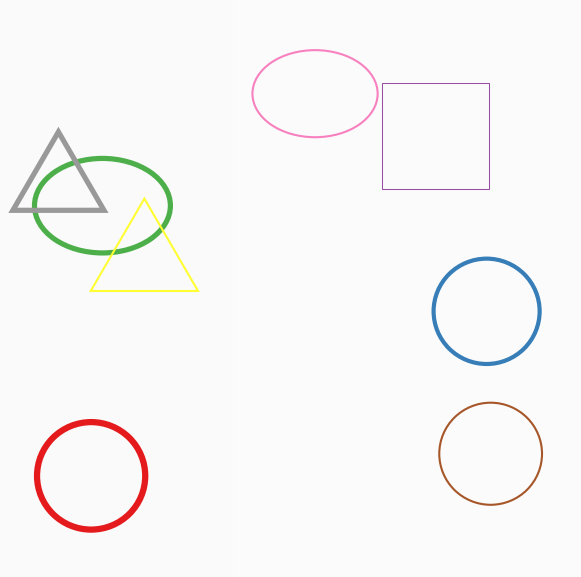[{"shape": "circle", "thickness": 3, "radius": 0.47, "center": [0.157, 0.175]}, {"shape": "circle", "thickness": 2, "radius": 0.46, "center": [0.837, 0.46]}, {"shape": "oval", "thickness": 2.5, "radius": 0.58, "center": [0.176, 0.643]}, {"shape": "square", "thickness": 0.5, "radius": 0.46, "center": [0.749, 0.763]}, {"shape": "triangle", "thickness": 1, "radius": 0.53, "center": [0.248, 0.549]}, {"shape": "circle", "thickness": 1, "radius": 0.44, "center": [0.844, 0.213]}, {"shape": "oval", "thickness": 1, "radius": 0.54, "center": [0.542, 0.837]}, {"shape": "triangle", "thickness": 2.5, "radius": 0.45, "center": [0.101, 0.68]}]